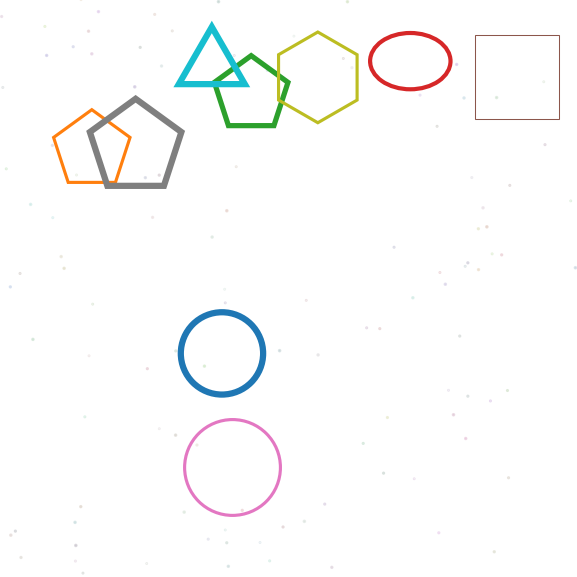[{"shape": "circle", "thickness": 3, "radius": 0.36, "center": [0.384, 0.387]}, {"shape": "pentagon", "thickness": 1.5, "radius": 0.35, "center": [0.159, 0.74]}, {"shape": "pentagon", "thickness": 2.5, "radius": 0.33, "center": [0.435, 0.836]}, {"shape": "oval", "thickness": 2, "radius": 0.35, "center": [0.71, 0.893]}, {"shape": "square", "thickness": 0.5, "radius": 0.36, "center": [0.895, 0.865]}, {"shape": "circle", "thickness": 1.5, "radius": 0.41, "center": [0.403, 0.19]}, {"shape": "pentagon", "thickness": 3, "radius": 0.42, "center": [0.235, 0.745]}, {"shape": "hexagon", "thickness": 1.5, "radius": 0.39, "center": [0.55, 0.865]}, {"shape": "triangle", "thickness": 3, "radius": 0.33, "center": [0.367, 0.886]}]